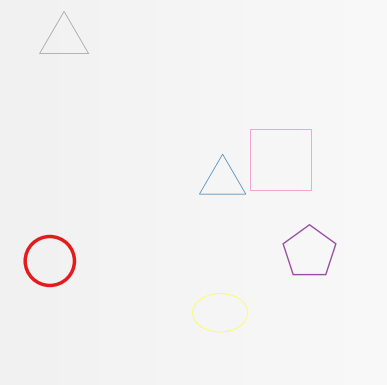[{"shape": "circle", "thickness": 2.5, "radius": 0.32, "center": [0.129, 0.322]}, {"shape": "triangle", "thickness": 0.5, "radius": 0.35, "center": [0.574, 0.53]}, {"shape": "pentagon", "thickness": 1, "radius": 0.36, "center": [0.799, 0.345]}, {"shape": "oval", "thickness": 0.5, "radius": 0.36, "center": [0.568, 0.188]}, {"shape": "square", "thickness": 0.5, "radius": 0.4, "center": [0.723, 0.585]}, {"shape": "triangle", "thickness": 0.5, "radius": 0.37, "center": [0.165, 0.897]}]